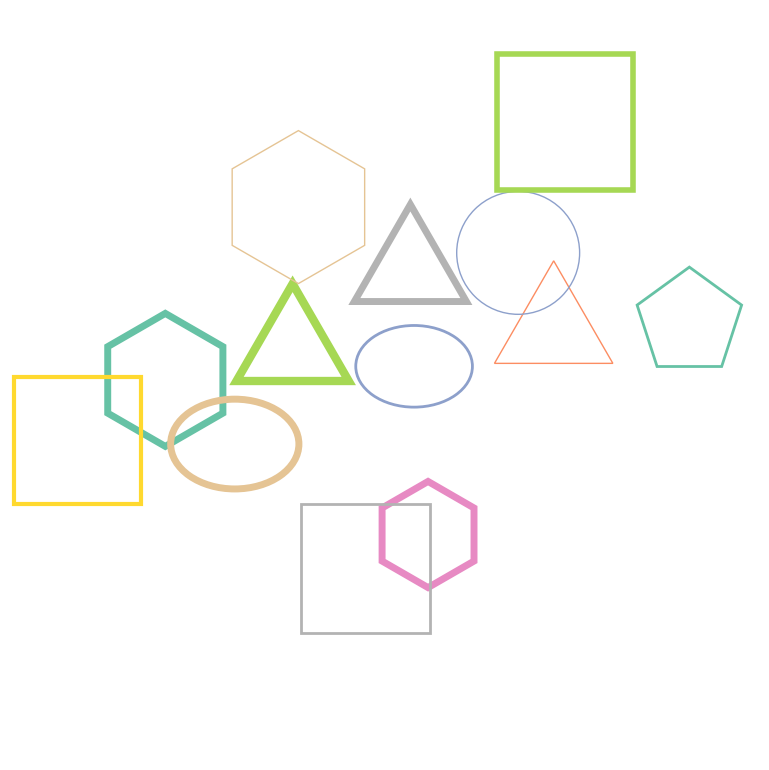[{"shape": "pentagon", "thickness": 1, "radius": 0.36, "center": [0.895, 0.582]}, {"shape": "hexagon", "thickness": 2.5, "radius": 0.43, "center": [0.215, 0.507]}, {"shape": "triangle", "thickness": 0.5, "radius": 0.44, "center": [0.719, 0.572]}, {"shape": "circle", "thickness": 0.5, "radius": 0.4, "center": [0.673, 0.672]}, {"shape": "oval", "thickness": 1, "radius": 0.38, "center": [0.538, 0.524]}, {"shape": "hexagon", "thickness": 2.5, "radius": 0.34, "center": [0.556, 0.306]}, {"shape": "square", "thickness": 2, "radius": 0.44, "center": [0.734, 0.841]}, {"shape": "triangle", "thickness": 3, "radius": 0.42, "center": [0.38, 0.547]}, {"shape": "square", "thickness": 1.5, "radius": 0.41, "center": [0.101, 0.428]}, {"shape": "oval", "thickness": 2.5, "radius": 0.42, "center": [0.305, 0.423]}, {"shape": "hexagon", "thickness": 0.5, "radius": 0.5, "center": [0.388, 0.731]}, {"shape": "triangle", "thickness": 2.5, "radius": 0.42, "center": [0.533, 0.65]}, {"shape": "square", "thickness": 1, "radius": 0.42, "center": [0.475, 0.262]}]